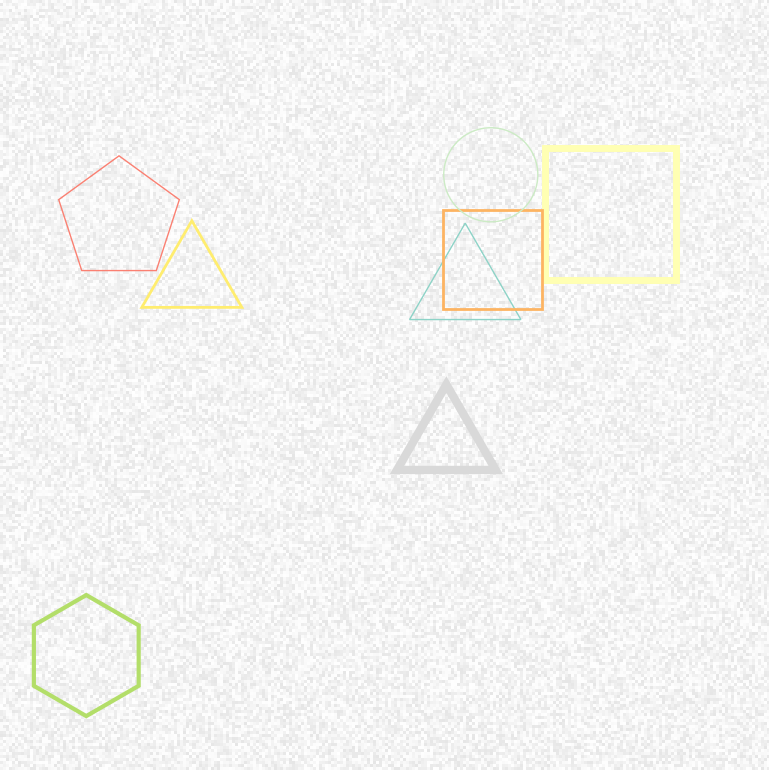[{"shape": "triangle", "thickness": 0.5, "radius": 0.42, "center": [0.604, 0.627]}, {"shape": "square", "thickness": 2.5, "radius": 0.43, "center": [0.792, 0.722]}, {"shape": "pentagon", "thickness": 0.5, "radius": 0.41, "center": [0.155, 0.715]}, {"shape": "square", "thickness": 1, "radius": 0.32, "center": [0.64, 0.663]}, {"shape": "hexagon", "thickness": 1.5, "radius": 0.39, "center": [0.112, 0.149]}, {"shape": "triangle", "thickness": 3, "radius": 0.37, "center": [0.58, 0.427]}, {"shape": "circle", "thickness": 0.5, "radius": 0.31, "center": [0.637, 0.773]}, {"shape": "triangle", "thickness": 1, "radius": 0.38, "center": [0.249, 0.638]}]